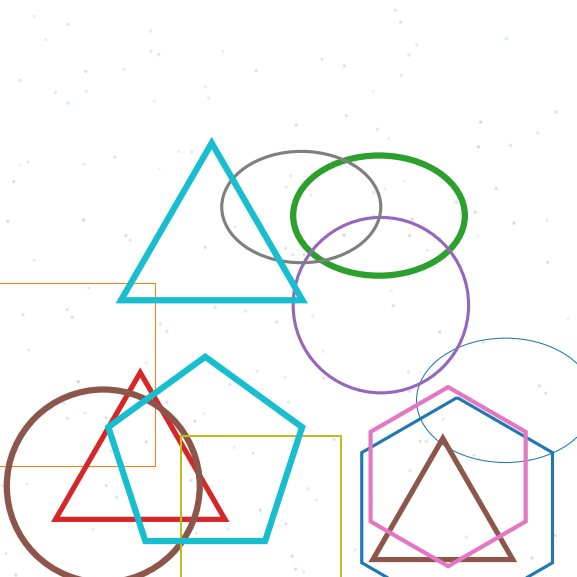[{"shape": "oval", "thickness": 0.5, "radius": 0.77, "center": [0.875, 0.306]}, {"shape": "hexagon", "thickness": 1.5, "radius": 0.95, "center": [0.792, 0.12]}, {"shape": "square", "thickness": 0.5, "radius": 0.79, "center": [0.11, 0.351]}, {"shape": "oval", "thickness": 3, "radius": 0.74, "center": [0.656, 0.626]}, {"shape": "triangle", "thickness": 2.5, "radius": 0.85, "center": [0.243, 0.185]}, {"shape": "circle", "thickness": 1.5, "radius": 0.76, "center": [0.66, 0.471]}, {"shape": "circle", "thickness": 3, "radius": 0.84, "center": [0.179, 0.158]}, {"shape": "triangle", "thickness": 2.5, "radius": 0.7, "center": [0.767, 0.1]}, {"shape": "hexagon", "thickness": 2, "radius": 0.78, "center": [0.776, 0.174]}, {"shape": "oval", "thickness": 1.5, "radius": 0.69, "center": [0.522, 0.641]}, {"shape": "square", "thickness": 1, "radius": 0.69, "center": [0.452, 0.105]}, {"shape": "triangle", "thickness": 3, "radius": 0.91, "center": [0.367, 0.57]}, {"shape": "pentagon", "thickness": 3, "radius": 0.88, "center": [0.355, 0.205]}]